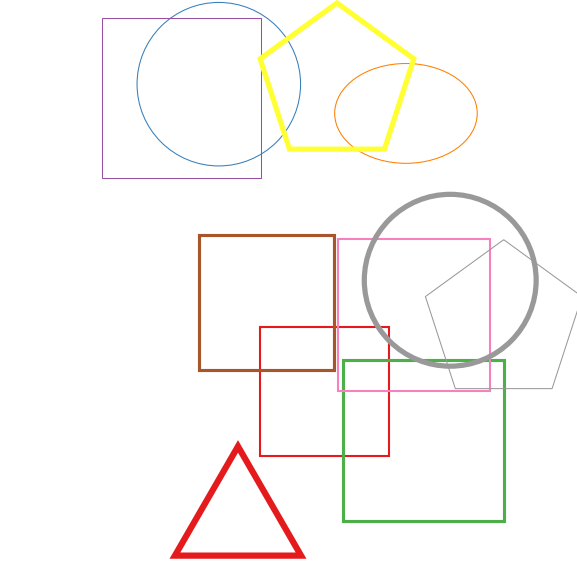[{"shape": "square", "thickness": 1, "radius": 0.56, "center": [0.561, 0.322]}, {"shape": "triangle", "thickness": 3, "radius": 0.63, "center": [0.412, 0.1]}, {"shape": "circle", "thickness": 0.5, "radius": 0.71, "center": [0.379, 0.853]}, {"shape": "square", "thickness": 1.5, "radius": 0.7, "center": [0.734, 0.236]}, {"shape": "square", "thickness": 0.5, "radius": 0.69, "center": [0.314, 0.829]}, {"shape": "oval", "thickness": 0.5, "radius": 0.62, "center": [0.703, 0.803]}, {"shape": "pentagon", "thickness": 2.5, "radius": 0.7, "center": [0.583, 0.854]}, {"shape": "square", "thickness": 1.5, "radius": 0.58, "center": [0.462, 0.475]}, {"shape": "square", "thickness": 1, "radius": 0.66, "center": [0.717, 0.454]}, {"shape": "pentagon", "thickness": 0.5, "radius": 0.71, "center": [0.872, 0.442]}, {"shape": "circle", "thickness": 2.5, "radius": 0.74, "center": [0.78, 0.514]}]